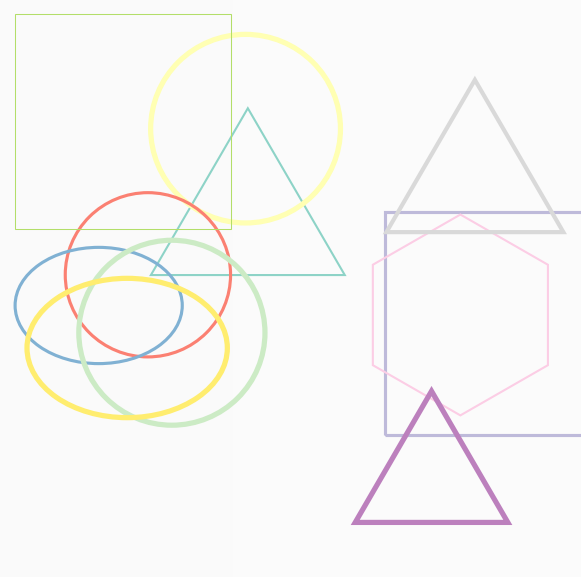[{"shape": "triangle", "thickness": 1, "radius": 0.96, "center": [0.426, 0.619]}, {"shape": "circle", "thickness": 2.5, "radius": 0.82, "center": [0.422, 0.776]}, {"shape": "square", "thickness": 1.5, "radius": 0.97, "center": [0.856, 0.439]}, {"shape": "circle", "thickness": 1.5, "radius": 0.71, "center": [0.254, 0.523]}, {"shape": "oval", "thickness": 1.5, "radius": 0.72, "center": [0.17, 0.47]}, {"shape": "square", "thickness": 0.5, "radius": 0.93, "center": [0.212, 0.789]}, {"shape": "hexagon", "thickness": 1, "radius": 0.87, "center": [0.792, 0.454]}, {"shape": "triangle", "thickness": 2, "radius": 0.88, "center": [0.817, 0.685]}, {"shape": "triangle", "thickness": 2.5, "radius": 0.76, "center": [0.742, 0.17]}, {"shape": "circle", "thickness": 2.5, "radius": 0.8, "center": [0.296, 0.423]}, {"shape": "oval", "thickness": 2.5, "radius": 0.86, "center": [0.219, 0.397]}]